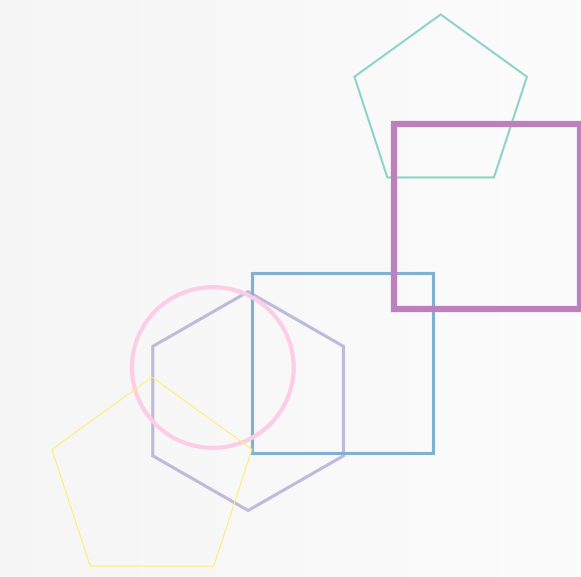[{"shape": "pentagon", "thickness": 1, "radius": 0.78, "center": [0.758, 0.818]}, {"shape": "hexagon", "thickness": 1.5, "radius": 0.95, "center": [0.427, 0.305]}, {"shape": "square", "thickness": 1.5, "radius": 0.78, "center": [0.589, 0.37]}, {"shape": "circle", "thickness": 2, "radius": 0.7, "center": [0.366, 0.363]}, {"shape": "square", "thickness": 3, "radius": 0.8, "center": [0.838, 0.624]}, {"shape": "pentagon", "thickness": 0.5, "radius": 0.9, "center": [0.261, 0.165]}]